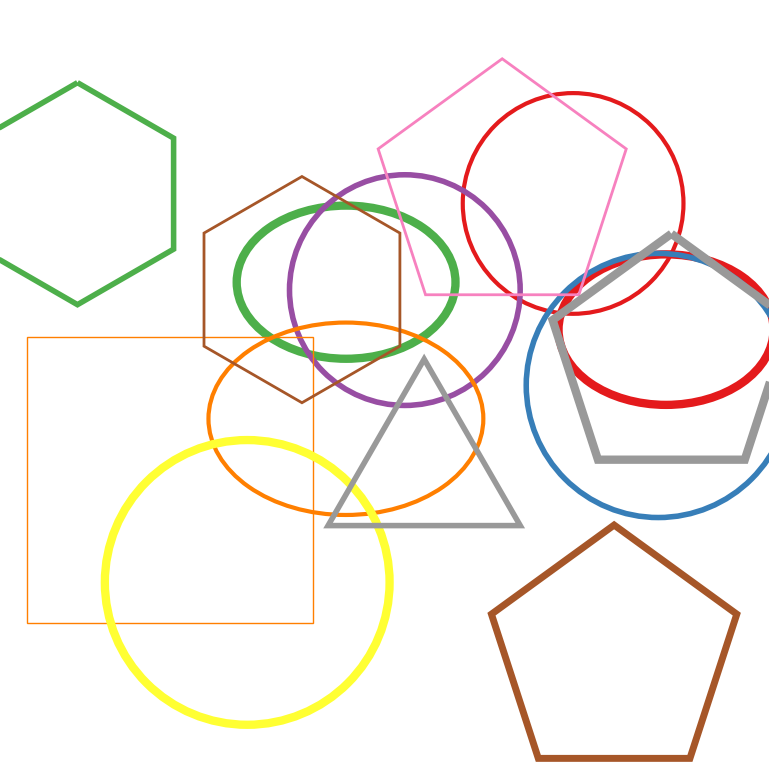[{"shape": "circle", "thickness": 1.5, "radius": 0.72, "center": [0.744, 0.736]}, {"shape": "oval", "thickness": 3, "radius": 0.7, "center": [0.865, 0.572]}, {"shape": "circle", "thickness": 2, "radius": 0.86, "center": [0.855, 0.499]}, {"shape": "hexagon", "thickness": 2, "radius": 0.72, "center": [0.101, 0.748]}, {"shape": "oval", "thickness": 3, "radius": 0.71, "center": [0.449, 0.634]}, {"shape": "circle", "thickness": 2, "radius": 0.75, "center": [0.526, 0.623]}, {"shape": "oval", "thickness": 1.5, "radius": 0.89, "center": [0.449, 0.456]}, {"shape": "square", "thickness": 0.5, "radius": 0.93, "center": [0.221, 0.376]}, {"shape": "circle", "thickness": 3, "radius": 0.92, "center": [0.321, 0.244]}, {"shape": "hexagon", "thickness": 1, "radius": 0.73, "center": [0.392, 0.624]}, {"shape": "pentagon", "thickness": 2.5, "radius": 0.84, "center": [0.798, 0.151]}, {"shape": "pentagon", "thickness": 1, "radius": 0.85, "center": [0.652, 0.754]}, {"shape": "pentagon", "thickness": 3, "radius": 0.81, "center": [0.872, 0.534]}, {"shape": "triangle", "thickness": 2, "radius": 0.72, "center": [0.551, 0.389]}]